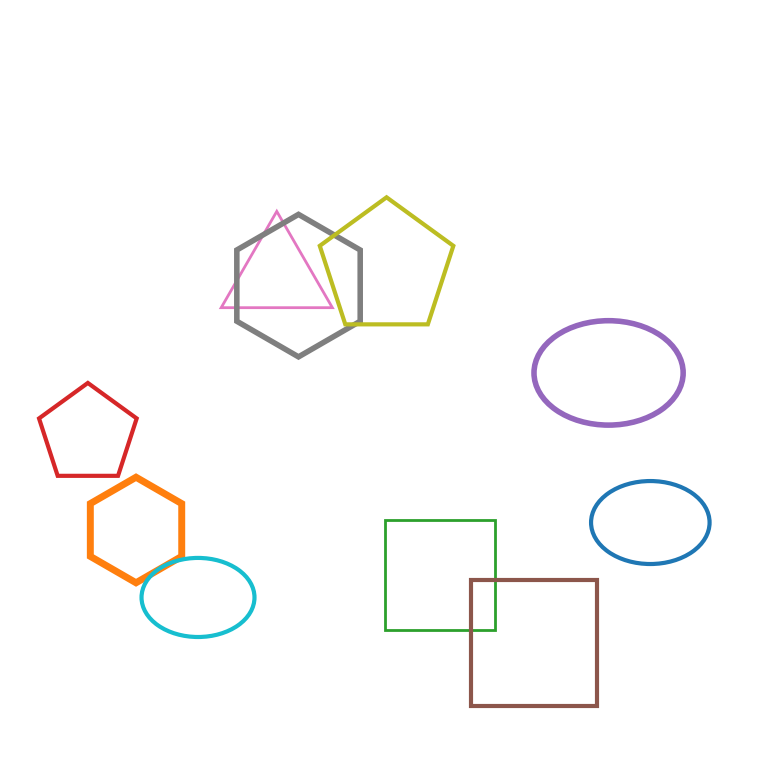[{"shape": "oval", "thickness": 1.5, "radius": 0.38, "center": [0.845, 0.321]}, {"shape": "hexagon", "thickness": 2.5, "radius": 0.34, "center": [0.177, 0.312]}, {"shape": "square", "thickness": 1, "radius": 0.36, "center": [0.572, 0.253]}, {"shape": "pentagon", "thickness": 1.5, "radius": 0.33, "center": [0.114, 0.436]}, {"shape": "oval", "thickness": 2, "radius": 0.48, "center": [0.79, 0.516]}, {"shape": "square", "thickness": 1.5, "radius": 0.41, "center": [0.693, 0.165]}, {"shape": "triangle", "thickness": 1, "radius": 0.42, "center": [0.359, 0.642]}, {"shape": "hexagon", "thickness": 2, "radius": 0.46, "center": [0.388, 0.629]}, {"shape": "pentagon", "thickness": 1.5, "radius": 0.46, "center": [0.502, 0.653]}, {"shape": "oval", "thickness": 1.5, "radius": 0.37, "center": [0.257, 0.224]}]